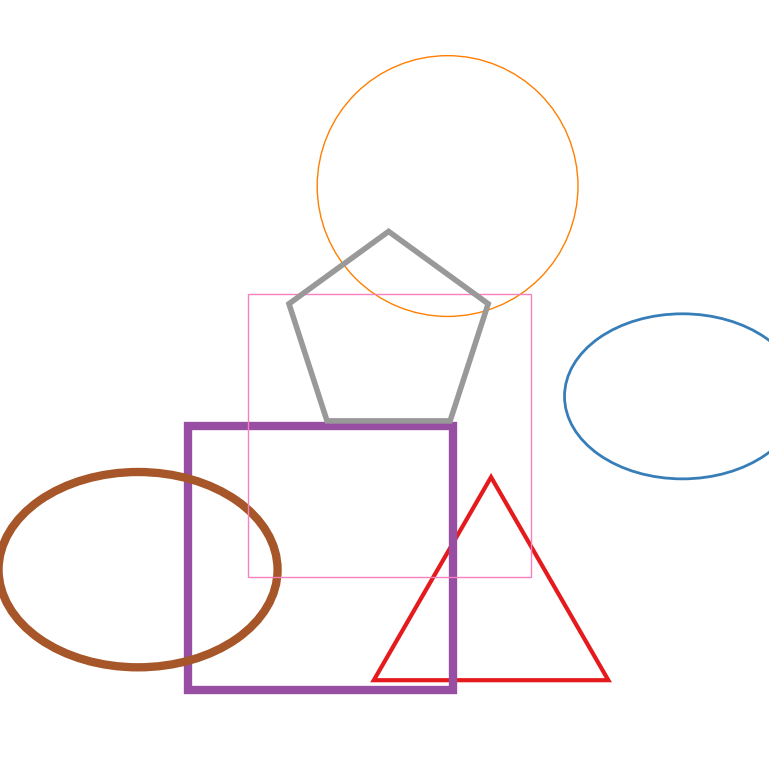[{"shape": "triangle", "thickness": 1.5, "radius": 0.88, "center": [0.638, 0.205]}, {"shape": "oval", "thickness": 1, "radius": 0.77, "center": [0.886, 0.485]}, {"shape": "square", "thickness": 3, "radius": 0.86, "center": [0.417, 0.275]}, {"shape": "circle", "thickness": 0.5, "radius": 0.85, "center": [0.581, 0.758]}, {"shape": "oval", "thickness": 3, "radius": 0.91, "center": [0.179, 0.26]}, {"shape": "square", "thickness": 0.5, "radius": 0.92, "center": [0.506, 0.434]}, {"shape": "pentagon", "thickness": 2, "radius": 0.68, "center": [0.505, 0.563]}]